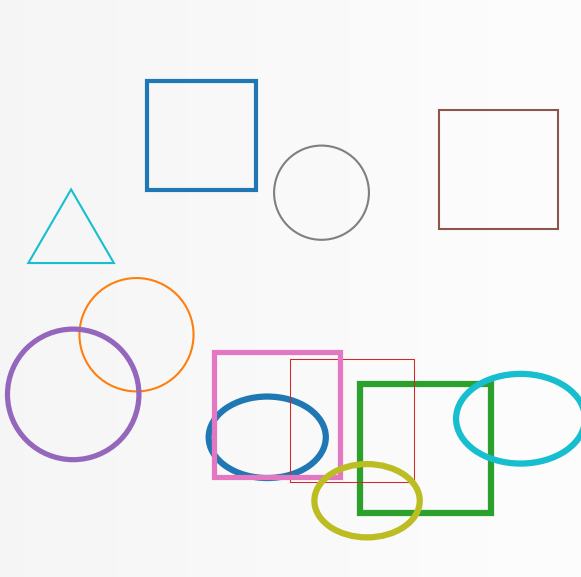[{"shape": "oval", "thickness": 3, "radius": 0.5, "center": [0.46, 0.242]}, {"shape": "square", "thickness": 2, "radius": 0.47, "center": [0.347, 0.764]}, {"shape": "circle", "thickness": 1, "radius": 0.49, "center": [0.235, 0.42]}, {"shape": "square", "thickness": 3, "radius": 0.56, "center": [0.732, 0.222]}, {"shape": "square", "thickness": 0.5, "radius": 0.53, "center": [0.606, 0.271]}, {"shape": "circle", "thickness": 2.5, "radius": 0.57, "center": [0.126, 0.316]}, {"shape": "square", "thickness": 1, "radius": 0.51, "center": [0.857, 0.705]}, {"shape": "square", "thickness": 2.5, "radius": 0.54, "center": [0.477, 0.281]}, {"shape": "circle", "thickness": 1, "radius": 0.41, "center": [0.553, 0.665]}, {"shape": "oval", "thickness": 3, "radius": 0.45, "center": [0.632, 0.132]}, {"shape": "triangle", "thickness": 1, "radius": 0.42, "center": [0.122, 0.586]}, {"shape": "oval", "thickness": 3, "radius": 0.55, "center": [0.896, 0.274]}]